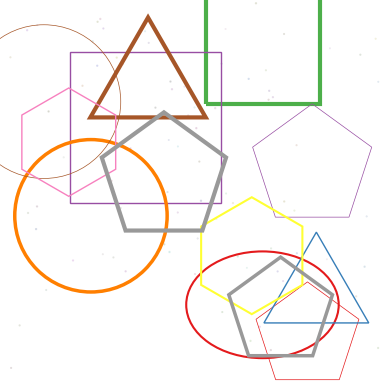[{"shape": "oval", "thickness": 1.5, "radius": 0.99, "center": [0.682, 0.208]}, {"shape": "pentagon", "thickness": 0.5, "radius": 0.7, "center": [0.799, 0.127]}, {"shape": "triangle", "thickness": 1, "radius": 0.79, "center": [0.822, 0.24]}, {"shape": "square", "thickness": 3, "radius": 0.74, "center": [0.683, 0.878]}, {"shape": "square", "thickness": 1, "radius": 0.98, "center": [0.378, 0.669]}, {"shape": "pentagon", "thickness": 0.5, "radius": 0.81, "center": [0.811, 0.568]}, {"shape": "circle", "thickness": 2.5, "radius": 0.99, "center": [0.236, 0.44]}, {"shape": "hexagon", "thickness": 1.5, "radius": 0.76, "center": [0.654, 0.336]}, {"shape": "circle", "thickness": 0.5, "radius": 1.0, "center": [0.114, 0.736]}, {"shape": "triangle", "thickness": 3, "radius": 0.87, "center": [0.385, 0.782]}, {"shape": "hexagon", "thickness": 1, "radius": 0.7, "center": [0.179, 0.631]}, {"shape": "pentagon", "thickness": 2.5, "radius": 0.71, "center": [0.729, 0.191]}, {"shape": "pentagon", "thickness": 3, "radius": 0.85, "center": [0.426, 0.538]}]